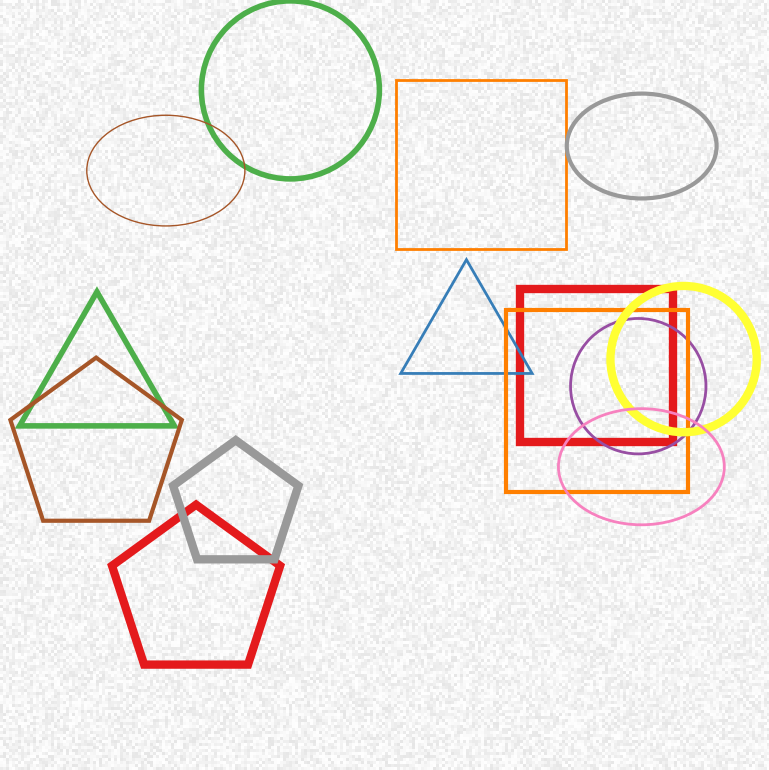[{"shape": "square", "thickness": 3, "radius": 0.5, "center": [0.774, 0.525]}, {"shape": "pentagon", "thickness": 3, "radius": 0.57, "center": [0.255, 0.23]}, {"shape": "triangle", "thickness": 1, "radius": 0.49, "center": [0.606, 0.564]}, {"shape": "triangle", "thickness": 2, "radius": 0.58, "center": [0.126, 0.505]}, {"shape": "circle", "thickness": 2, "radius": 0.58, "center": [0.377, 0.883]}, {"shape": "circle", "thickness": 1, "radius": 0.44, "center": [0.829, 0.498]}, {"shape": "square", "thickness": 1.5, "radius": 0.59, "center": [0.775, 0.48]}, {"shape": "square", "thickness": 1, "radius": 0.55, "center": [0.625, 0.786]}, {"shape": "circle", "thickness": 3, "radius": 0.47, "center": [0.888, 0.534]}, {"shape": "oval", "thickness": 0.5, "radius": 0.51, "center": [0.215, 0.778]}, {"shape": "pentagon", "thickness": 1.5, "radius": 0.59, "center": [0.125, 0.418]}, {"shape": "oval", "thickness": 1, "radius": 0.54, "center": [0.833, 0.394]}, {"shape": "pentagon", "thickness": 3, "radius": 0.43, "center": [0.306, 0.343]}, {"shape": "oval", "thickness": 1.5, "radius": 0.49, "center": [0.833, 0.81]}]